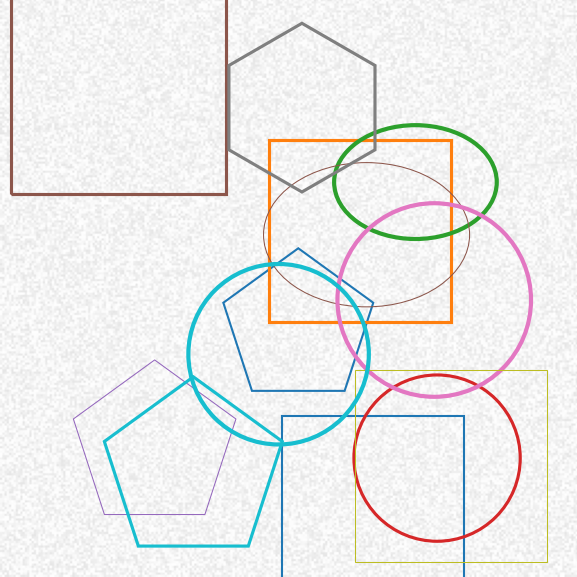[{"shape": "square", "thickness": 1, "radius": 0.79, "center": [0.646, 0.122]}, {"shape": "pentagon", "thickness": 1, "radius": 0.68, "center": [0.517, 0.433]}, {"shape": "square", "thickness": 1.5, "radius": 0.79, "center": [0.623, 0.599]}, {"shape": "oval", "thickness": 2, "radius": 0.7, "center": [0.719, 0.684]}, {"shape": "circle", "thickness": 1.5, "radius": 0.72, "center": [0.757, 0.206]}, {"shape": "pentagon", "thickness": 0.5, "radius": 0.74, "center": [0.268, 0.228]}, {"shape": "square", "thickness": 1.5, "radius": 0.93, "center": [0.205, 0.85]}, {"shape": "oval", "thickness": 0.5, "radius": 0.89, "center": [0.635, 0.593]}, {"shape": "circle", "thickness": 2, "radius": 0.84, "center": [0.752, 0.48]}, {"shape": "hexagon", "thickness": 1.5, "radius": 0.73, "center": [0.523, 0.813]}, {"shape": "square", "thickness": 0.5, "radius": 0.83, "center": [0.781, 0.192]}, {"shape": "circle", "thickness": 2, "radius": 0.78, "center": [0.482, 0.386]}, {"shape": "pentagon", "thickness": 1.5, "radius": 0.81, "center": [0.335, 0.185]}]